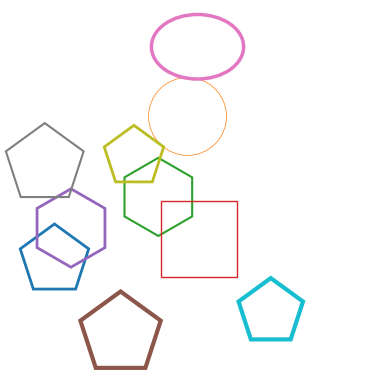[{"shape": "pentagon", "thickness": 2, "radius": 0.47, "center": [0.141, 0.325]}, {"shape": "circle", "thickness": 0.5, "radius": 0.51, "center": [0.487, 0.698]}, {"shape": "hexagon", "thickness": 1.5, "radius": 0.51, "center": [0.411, 0.489]}, {"shape": "square", "thickness": 1, "radius": 0.49, "center": [0.516, 0.379]}, {"shape": "hexagon", "thickness": 2, "radius": 0.51, "center": [0.184, 0.408]}, {"shape": "pentagon", "thickness": 3, "radius": 0.55, "center": [0.313, 0.133]}, {"shape": "oval", "thickness": 2.5, "radius": 0.6, "center": [0.513, 0.879]}, {"shape": "pentagon", "thickness": 1.5, "radius": 0.53, "center": [0.116, 0.574]}, {"shape": "pentagon", "thickness": 2, "radius": 0.41, "center": [0.348, 0.593]}, {"shape": "pentagon", "thickness": 3, "radius": 0.44, "center": [0.703, 0.19]}]